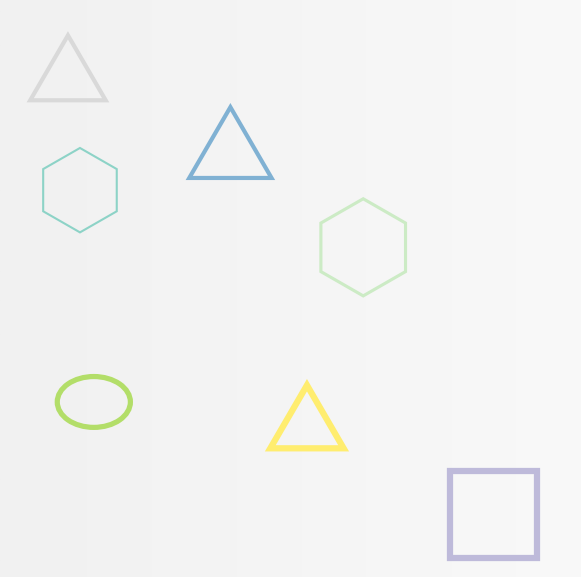[{"shape": "hexagon", "thickness": 1, "radius": 0.37, "center": [0.138, 0.67]}, {"shape": "square", "thickness": 3, "radius": 0.38, "center": [0.849, 0.109]}, {"shape": "triangle", "thickness": 2, "radius": 0.41, "center": [0.396, 0.732]}, {"shape": "oval", "thickness": 2.5, "radius": 0.31, "center": [0.161, 0.303]}, {"shape": "triangle", "thickness": 2, "radius": 0.37, "center": [0.117, 0.863]}, {"shape": "hexagon", "thickness": 1.5, "radius": 0.42, "center": [0.625, 0.571]}, {"shape": "triangle", "thickness": 3, "radius": 0.36, "center": [0.528, 0.259]}]